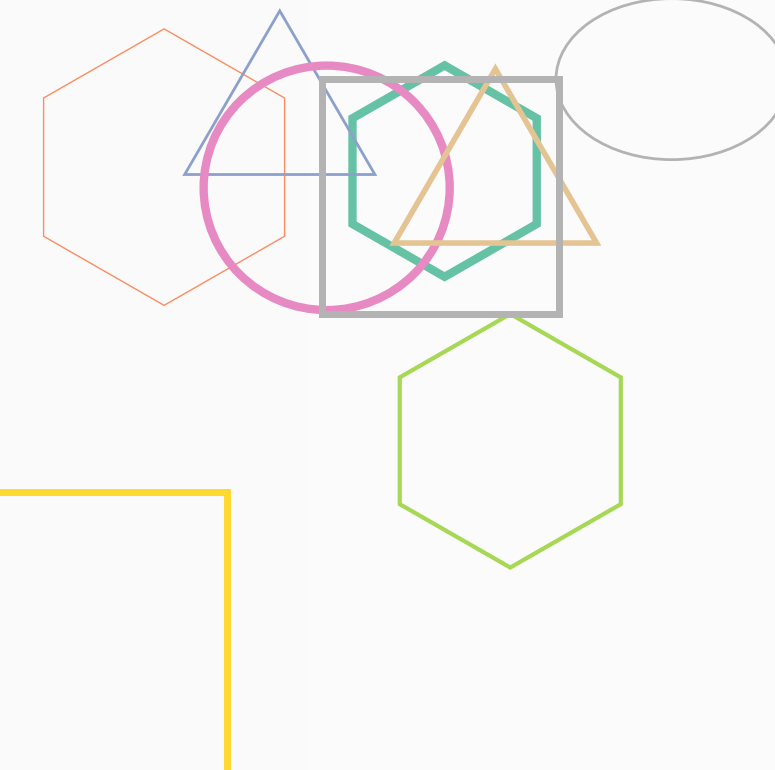[{"shape": "hexagon", "thickness": 3, "radius": 0.69, "center": [0.574, 0.778]}, {"shape": "hexagon", "thickness": 0.5, "radius": 0.9, "center": [0.212, 0.783]}, {"shape": "triangle", "thickness": 1, "radius": 0.71, "center": [0.361, 0.844]}, {"shape": "circle", "thickness": 3, "radius": 0.79, "center": [0.422, 0.756]}, {"shape": "hexagon", "thickness": 1.5, "radius": 0.82, "center": [0.658, 0.428]}, {"shape": "square", "thickness": 2.5, "radius": 0.91, "center": [0.111, 0.179]}, {"shape": "triangle", "thickness": 2, "radius": 0.75, "center": [0.639, 0.76]}, {"shape": "oval", "thickness": 1, "radius": 0.75, "center": [0.867, 0.897]}, {"shape": "square", "thickness": 2.5, "radius": 0.76, "center": [0.569, 0.745]}]